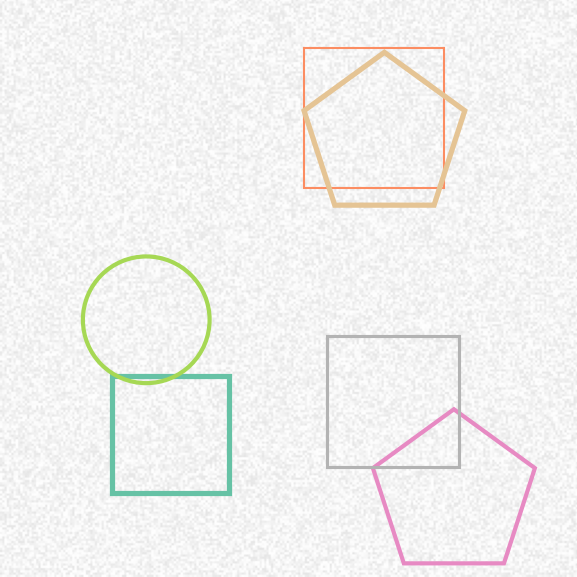[{"shape": "square", "thickness": 2.5, "radius": 0.51, "center": [0.295, 0.246]}, {"shape": "square", "thickness": 1, "radius": 0.6, "center": [0.647, 0.795]}, {"shape": "pentagon", "thickness": 2, "radius": 0.74, "center": [0.786, 0.143]}, {"shape": "circle", "thickness": 2, "radius": 0.55, "center": [0.253, 0.445]}, {"shape": "pentagon", "thickness": 2.5, "radius": 0.73, "center": [0.666, 0.762]}, {"shape": "square", "thickness": 1.5, "radius": 0.57, "center": [0.68, 0.304]}]